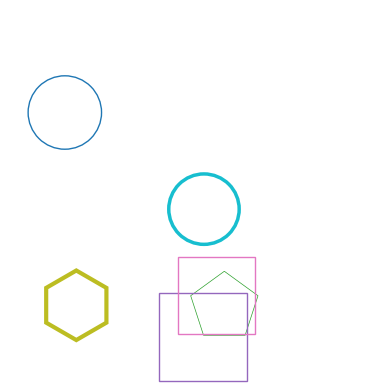[{"shape": "circle", "thickness": 1, "radius": 0.48, "center": [0.168, 0.708]}, {"shape": "pentagon", "thickness": 0.5, "radius": 0.46, "center": [0.583, 0.203]}, {"shape": "square", "thickness": 1, "radius": 0.57, "center": [0.528, 0.125]}, {"shape": "square", "thickness": 1, "radius": 0.5, "center": [0.562, 0.232]}, {"shape": "hexagon", "thickness": 3, "radius": 0.45, "center": [0.198, 0.207]}, {"shape": "circle", "thickness": 2.5, "radius": 0.46, "center": [0.53, 0.457]}]